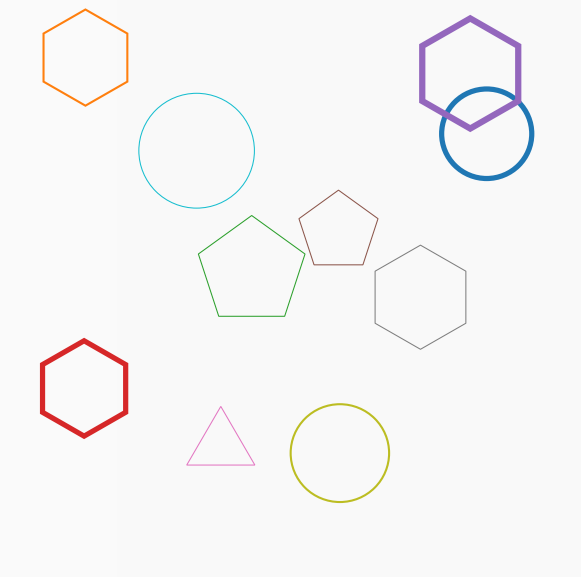[{"shape": "circle", "thickness": 2.5, "radius": 0.39, "center": [0.837, 0.768]}, {"shape": "hexagon", "thickness": 1, "radius": 0.42, "center": [0.147, 0.899]}, {"shape": "pentagon", "thickness": 0.5, "radius": 0.48, "center": [0.433, 0.529]}, {"shape": "hexagon", "thickness": 2.5, "radius": 0.41, "center": [0.145, 0.327]}, {"shape": "hexagon", "thickness": 3, "radius": 0.48, "center": [0.809, 0.872]}, {"shape": "pentagon", "thickness": 0.5, "radius": 0.36, "center": [0.582, 0.598]}, {"shape": "triangle", "thickness": 0.5, "radius": 0.34, "center": [0.38, 0.228]}, {"shape": "hexagon", "thickness": 0.5, "radius": 0.45, "center": [0.723, 0.484]}, {"shape": "circle", "thickness": 1, "radius": 0.42, "center": [0.585, 0.215]}, {"shape": "circle", "thickness": 0.5, "radius": 0.5, "center": [0.338, 0.738]}]